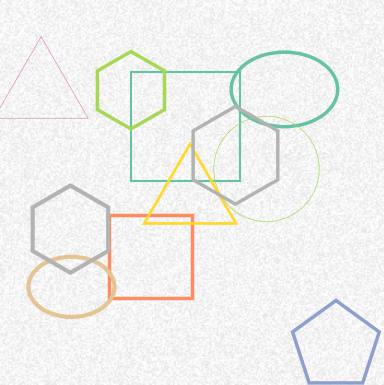[{"shape": "square", "thickness": 1.5, "radius": 0.71, "center": [0.481, 0.672]}, {"shape": "oval", "thickness": 2.5, "radius": 0.69, "center": [0.739, 0.768]}, {"shape": "square", "thickness": 2.5, "radius": 0.53, "center": [0.391, 0.334]}, {"shape": "pentagon", "thickness": 2.5, "radius": 0.59, "center": [0.873, 0.101]}, {"shape": "triangle", "thickness": 0.5, "radius": 0.71, "center": [0.107, 0.763]}, {"shape": "hexagon", "thickness": 2.5, "radius": 0.5, "center": [0.34, 0.766]}, {"shape": "circle", "thickness": 0.5, "radius": 0.68, "center": [0.692, 0.561]}, {"shape": "triangle", "thickness": 2, "radius": 0.69, "center": [0.494, 0.488]}, {"shape": "oval", "thickness": 3, "radius": 0.56, "center": [0.186, 0.255]}, {"shape": "hexagon", "thickness": 3, "radius": 0.57, "center": [0.183, 0.405]}, {"shape": "hexagon", "thickness": 2.5, "radius": 0.63, "center": [0.612, 0.597]}]